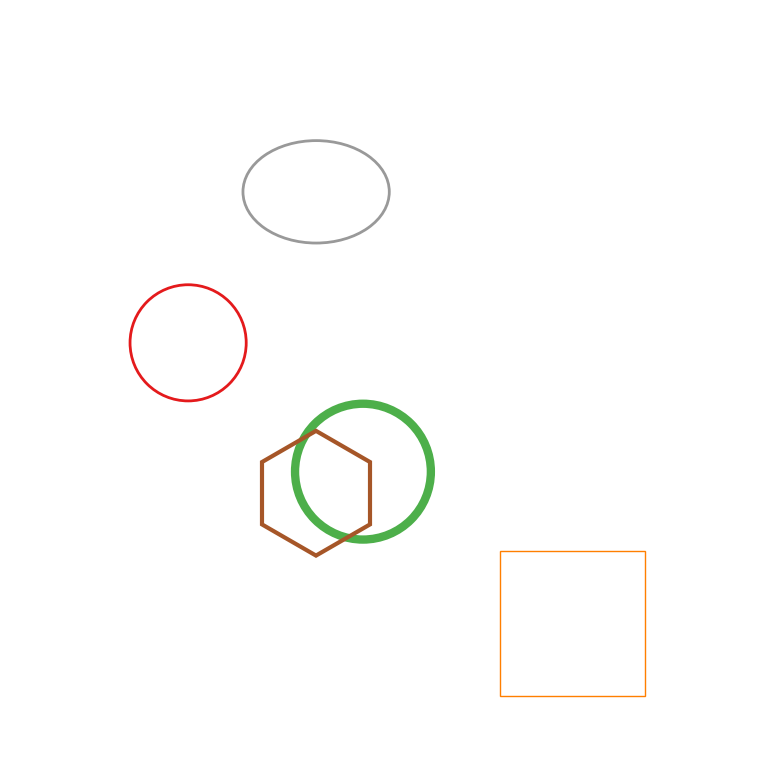[{"shape": "circle", "thickness": 1, "radius": 0.38, "center": [0.244, 0.555]}, {"shape": "circle", "thickness": 3, "radius": 0.44, "center": [0.471, 0.387]}, {"shape": "square", "thickness": 0.5, "radius": 0.47, "center": [0.744, 0.19]}, {"shape": "hexagon", "thickness": 1.5, "radius": 0.4, "center": [0.41, 0.359]}, {"shape": "oval", "thickness": 1, "radius": 0.48, "center": [0.411, 0.751]}]